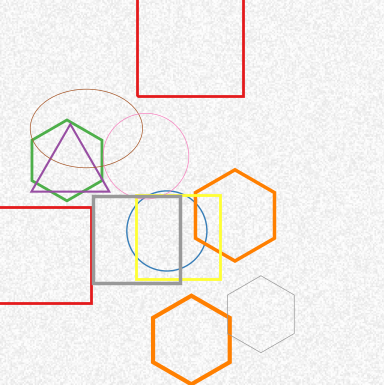[{"shape": "square", "thickness": 2, "radius": 0.69, "center": [0.494, 0.889]}, {"shape": "square", "thickness": 2, "radius": 0.62, "center": [0.113, 0.337]}, {"shape": "circle", "thickness": 1, "radius": 0.52, "center": [0.433, 0.4]}, {"shape": "hexagon", "thickness": 2, "radius": 0.52, "center": [0.174, 0.583]}, {"shape": "triangle", "thickness": 1.5, "radius": 0.58, "center": [0.183, 0.561]}, {"shape": "hexagon", "thickness": 3, "radius": 0.57, "center": [0.497, 0.117]}, {"shape": "hexagon", "thickness": 2.5, "radius": 0.59, "center": [0.61, 0.441]}, {"shape": "square", "thickness": 2, "radius": 0.55, "center": [0.463, 0.384]}, {"shape": "oval", "thickness": 0.5, "radius": 0.73, "center": [0.224, 0.666]}, {"shape": "circle", "thickness": 0.5, "radius": 0.56, "center": [0.379, 0.594]}, {"shape": "hexagon", "thickness": 0.5, "radius": 0.5, "center": [0.678, 0.184]}, {"shape": "square", "thickness": 2.5, "radius": 0.57, "center": [0.355, 0.377]}]